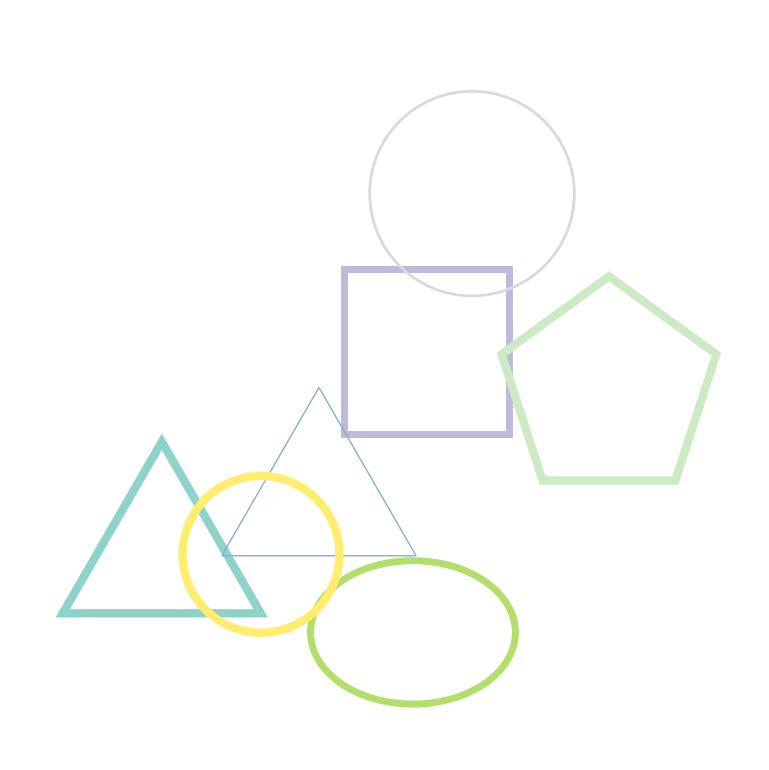[{"shape": "triangle", "thickness": 3, "radius": 0.74, "center": [0.21, 0.278]}, {"shape": "square", "thickness": 2.5, "radius": 0.54, "center": [0.554, 0.543]}, {"shape": "triangle", "thickness": 0.5, "radius": 0.73, "center": [0.414, 0.351]}, {"shape": "oval", "thickness": 2.5, "radius": 0.67, "center": [0.536, 0.179]}, {"shape": "circle", "thickness": 1, "radius": 0.66, "center": [0.613, 0.749]}, {"shape": "pentagon", "thickness": 3, "radius": 0.73, "center": [0.791, 0.495]}, {"shape": "circle", "thickness": 3, "radius": 0.51, "center": [0.339, 0.28]}]